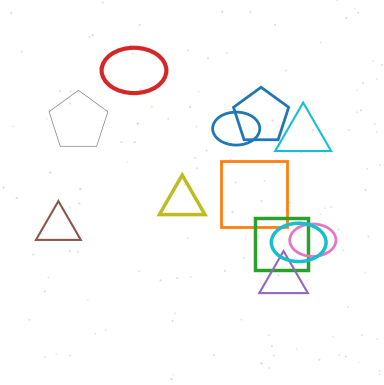[{"shape": "pentagon", "thickness": 2, "radius": 0.38, "center": [0.678, 0.698]}, {"shape": "oval", "thickness": 2, "radius": 0.31, "center": [0.614, 0.666]}, {"shape": "square", "thickness": 2, "radius": 0.43, "center": [0.66, 0.496]}, {"shape": "square", "thickness": 2.5, "radius": 0.34, "center": [0.731, 0.366]}, {"shape": "oval", "thickness": 3, "radius": 0.42, "center": [0.348, 0.817]}, {"shape": "triangle", "thickness": 1.5, "radius": 0.36, "center": [0.737, 0.275]}, {"shape": "triangle", "thickness": 1.5, "radius": 0.34, "center": [0.152, 0.41]}, {"shape": "oval", "thickness": 2, "radius": 0.3, "center": [0.813, 0.376]}, {"shape": "pentagon", "thickness": 0.5, "radius": 0.4, "center": [0.204, 0.685]}, {"shape": "triangle", "thickness": 2.5, "radius": 0.34, "center": [0.473, 0.477]}, {"shape": "oval", "thickness": 2.5, "radius": 0.36, "center": [0.776, 0.37]}, {"shape": "triangle", "thickness": 1.5, "radius": 0.42, "center": [0.787, 0.65]}]